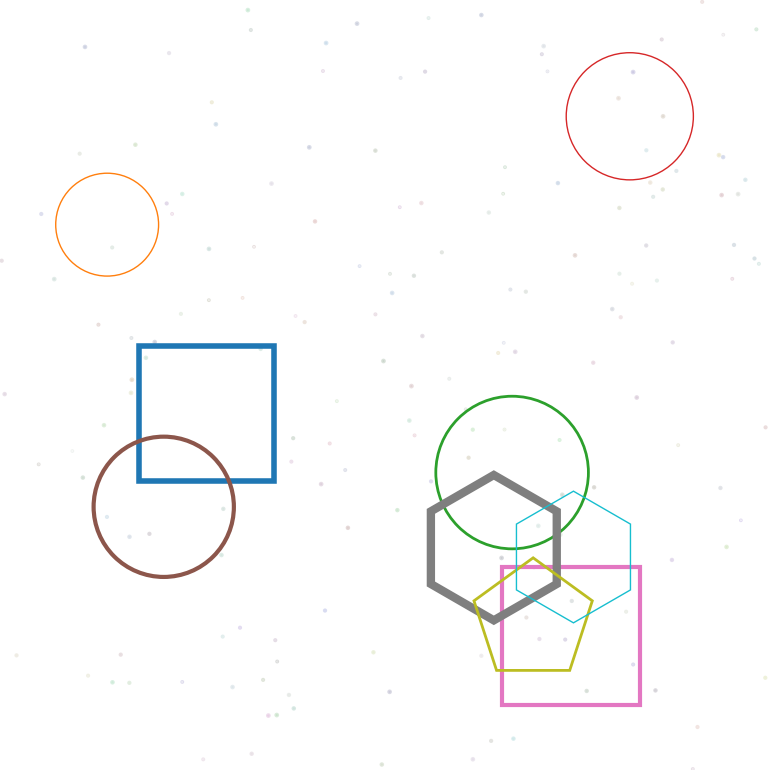[{"shape": "square", "thickness": 2, "radius": 0.44, "center": [0.268, 0.463]}, {"shape": "circle", "thickness": 0.5, "radius": 0.33, "center": [0.139, 0.708]}, {"shape": "circle", "thickness": 1, "radius": 0.5, "center": [0.665, 0.386]}, {"shape": "circle", "thickness": 0.5, "radius": 0.41, "center": [0.818, 0.849]}, {"shape": "circle", "thickness": 1.5, "radius": 0.46, "center": [0.213, 0.342]}, {"shape": "square", "thickness": 1.5, "radius": 0.45, "center": [0.741, 0.174]}, {"shape": "hexagon", "thickness": 3, "radius": 0.47, "center": [0.641, 0.289]}, {"shape": "pentagon", "thickness": 1, "radius": 0.4, "center": [0.692, 0.195]}, {"shape": "hexagon", "thickness": 0.5, "radius": 0.43, "center": [0.745, 0.277]}]